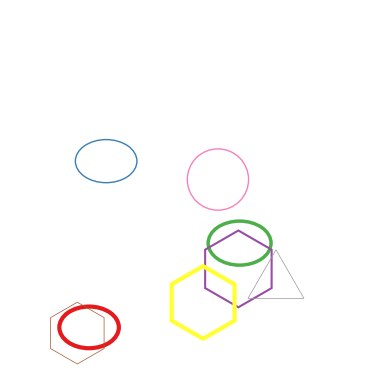[{"shape": "oval", "thickness": 3, "radius": 0.39, "center": [0.231, 0.15]}, {"shape": "oval", "thickness": 1, "radius": 0.4, "center": [0.276, 0.581]}, {"shape": "oval", "thickness": 2.5, "radius": 0.41, "center": [0.622, 0.369]}, {"shape": "hexagon", "thickness": 1.5, "radius": 0.5, "center": [0.619, 0.302]}, {"shape": "hexagon", "thickness": 3, "radius": 0.47, "center": [0.528, 0.214]}, {"shape": "hexagon", "thickness": 0.5, "radius": 0.4, "center": [0.201, 0.135]}, {"shape": "circle", "thickness": 1, "radius": 0.4, "center": [0.566, 0.534]}, {"shape": "triangle", "thickness": 0.5, "radius": 0.42, "center": [0.717, 0.267]}]